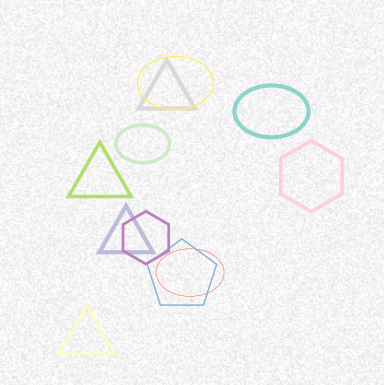[{"shape": "oval", "thickness": 3, "radius": 0.48, "center": [0.705, 0.711]}, {"shape": "triangle", "thickness": 1.5, "radius": 0.41, "center": [0.225, 0.123]}, {"shape": "triangle", "thickness": 3, "radius": 0.4, "center": [0.328, 0.385]}, {"shape": "oval", "thickness": 0.5, "radius": 0.44, "center": [0.494, 0.292]}, {"shape": "pentagon", "thickness": 1, "radius": 0.47, "center": [0.473, 0.284]}, {"shape": "triangle", "thickness": 2.5, "radius": 0.47, "center": [0.259, 0.537]}, {"shape": "hexagon", "thickness": 2.5, "radius": 0.46, "center": [0.809, 0.543]}, {"shape": "triangle", "thickness": 3, "radius": 0.42, "center": [0.433, 0.76]}, {"shape": "hexagon", "thickness": 2, "radius": 0.34, "center": [0.379, 0.383]}, {"shape": "oval", "thickness": 2.5, "radius": 0.35, "center": [0.371, 0.626]}, {"shape": "oval", "thickness": 1, "radius": 0.49, "center": [0.456, 0.784]}]